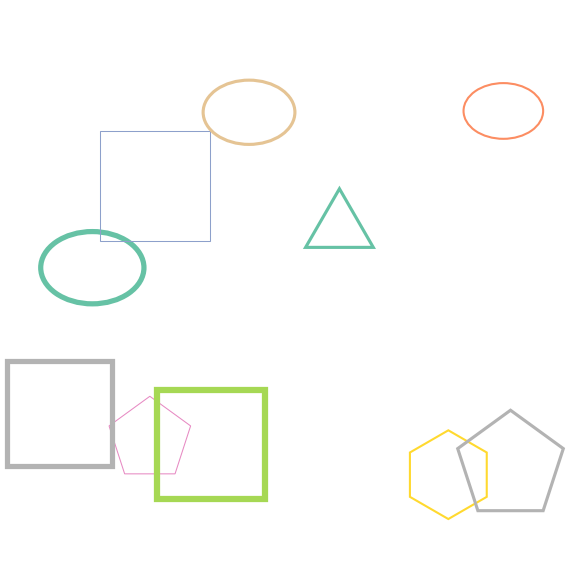[{"shape": "triangle", "thickness": 1.5, "radius": 0.34, "center": [0.588, 0.605]}, {"shape": "oval", "thickness": 2.5, "radius": 0.45, "center": [0.16, 0.536]}, {"shape": "oval", "thickness": 1, "radius": 0.34, "center": [0.872, 0.807]}, {"shape": "square", "thickness": 0.5, "radius": 0.47, "center": [0.269, 0.677]}, {"shape": "pentagon", "thickness": 0.5, "radius": 0.37, "center": [0.259, 0.239]}, {"shape": "square", "thickness": 3, "radius": 0.47, "center": [0.365, 0.229]}, {"shape": "hexagon", "thickness": 1, "radius": 0.38, "center": [0.776, 0.177]}, {"shape": "oval", "thickness": 1.5, "radius": 0.4, "center": [0.431, 0.805]}, {"shape": "square", "thickness": 2.5, "radius": 0.45, "center": [0.103, 0.283]}, {"shape": "pentagon", "thickness": 1.5, "radius": 0.48, "center": [0.884, 0.193]}]